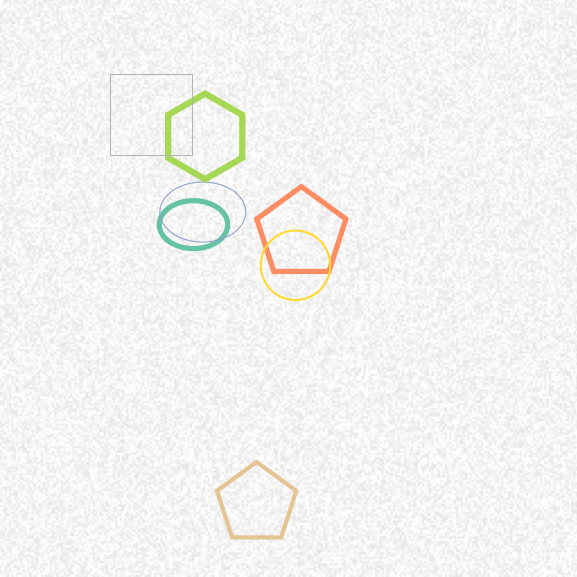[{"shape": "oval", "thickness": 2.5, "radius": 0.3, "center": [0.335, 0.61]}, {"shape": "pentagon", "thickness": 2.5, "radius": 0.41, "center": [0.522, 0.595]}, {"shape": "oval", "thickness": 0.5, "radius": 0.37, "center": [0.351, 0.632]}, {"shape": "hexagon", "thickness": 3, "radius": 0.37, "center": [0.355, 0.763]}, {"shape": "circle", "thickness": 1, "radius": 0.3, "center": [0.512, 0.54]}, {"shape": "pentagon", "thickness": 2, "radius": 0.36, "center": [0.444, 0.127]}, {"shape": "square", "thickness": 0.5, "radius": 0.35, "center": [0.262, 0.801]}]